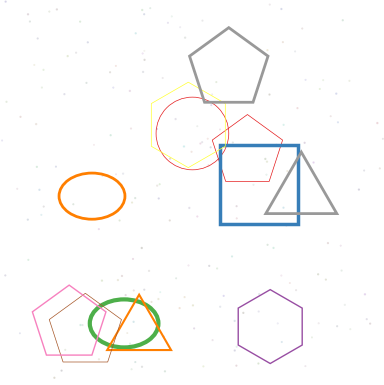[{"shape": "pentagon", "thickness": 0.5, "radius": 0.48, "center": [0.643, 0.606]}, {"shape": "circle", "thickness": 0.5, "radius": 0.47, "center": [0.5, 0.653]}, {"shape": "square", "thickness": 2.5, "radius": 0.51, "center": [0.672, 0.52]}, {"shape": "oval", "thickness": 3, "radius": 0.45, "center": [0.322, 0.16]}, {"shape": "hexagon", "thickness": 1, "radius": 0.48, "center": [0.702, 0.152]}, {"shape": "oval", "thickness": 2, "radius": 0.43, "center": [0.239, 0.491]}, {"shape": "triangle", "thickness": 1.5, "radius": 0.48, "center": [0.361, 0.139]}, {"shape": "hexagon", "thickness": 0.5, "radius": 0.55, "center": [0.489, 0.676]}, {"shape": "pentagon", "thickness": 0.5, "radius": 0.49, "center": [0.222, 0.14]}, {"shape": "pentagon", "thickness": 1, "radius": 0.5, "center": [0.18, 0.159]}, {"shape": "triangle", "thickness": 2, "radius": 0.53, "center": [0.783, 0.498]}, {"shape": "pentagon", "thickness": 2, "radius": 0.54, "center": [0.594, 0.821]}]